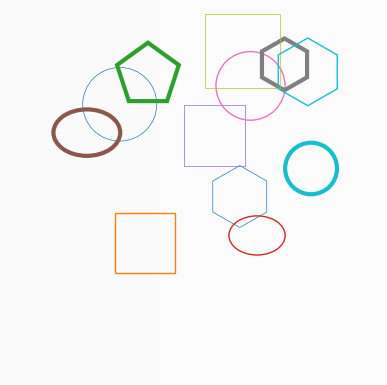[{"shape": "hexagon", "thickness": 0.5, "radius": 0.4, "center": [0.619, 0.49]}, {"shape": "circle", "thickness": 0.5, "radius": 0.48, "center": [0.309, 0.729]}, {"shape": "square", "thickness": 1, "radius": 0.39, "center": [0.374, 0.369]}, {"shape": "pentagon", "thickness": 3, "radius": 0.42, "center": [0.382, 0.805]}, {"shape": "oval", "thickness": 1, "radius": 0.36, "center": [0.663, 0.388]}, {"shape": "square", "thickness": 0.5, "radius": 0.39, "center": [0.553, 0.648]}, {"shape": "oval", "thickness": 3, "radius": 0.43, "center": [0.224, 0.656]}, {"shape": "circle", "thickness": 1, "radius": 0.45, "center": [0.646, 0.777]}, {"shape": "hexagon", "thickness": 3, "radius": 0.34, "center": [0.734, 0.833]}, {"shape": "square", "thickness": 0.5, "radius": 0.48, "center": [0.626, 0.868]}, {"shape": "hexagon", "thickness": 1, "radius": 0.44, "center": [0.794, 0.813]}, {"shape": "circle", "thickness": 3, "radius": 0.33, "center": [0.803, 0.562]}]